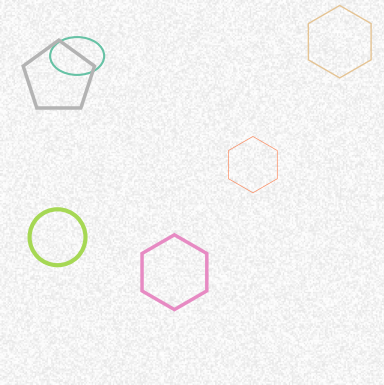[{"shape": "oval", "thickness": 1.5, "radius": 0.35, "center": [0.2, 0.855]}, {"shape": "hexagon", "thickness": 0.5, "radius": 0.37, "center": [0.657, 0.572]}, {"shape": "hexagon", "thickness": 2.5, "radius": 0.49, "center": [0.453, 0.293]}, {"shape": "circle", "thickness": 3, "radius": 0.36, "center": [0.149, 0.384]}, {"shape": "hexagon", "thickness": 1, "radius": 0.47, "center": [0.882, 0.892]}, {"shape": "pentagon", "thickness": 2.5, "radius": 0.49, "center": [0.153, 0.798]}]